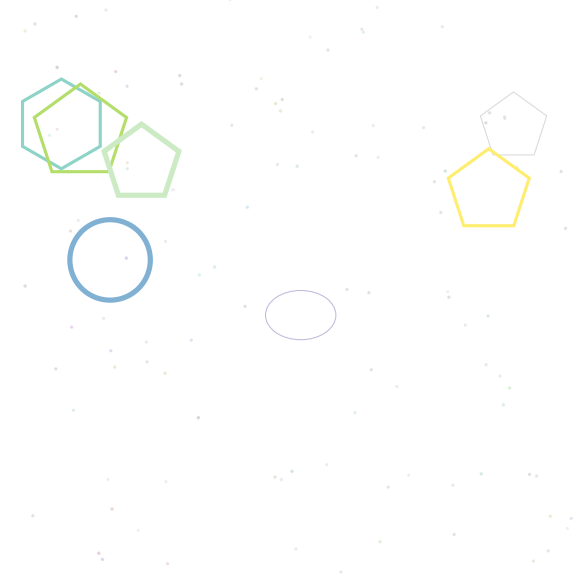[{"shape": "hexagon", "thickness": 1.5, "radius": 0.39, "center": [0.106, 0.785]}, {"shape": "oval", "thickness": 0.5, "radius": 0.3, "center": [0.521, 0.453]}, {"shape": "circle", "thickness": 2.5, "radius": 0.35, "center": [0.191, 0.549]}, {"shape": "pentagon", "thickness": 1.5, "radius": 0.42, "center": [0.139, 0.77]}, {"shape": "pentagon", "thickness": 0.5, "radius": 0.3, "center": [0.889, 0.78]}, {"shape": "pentagon", "thickness": 2.5, "radius": 0.34, "center": [0.245, 0.716]}, {"shape": "pentagon", "thickness": 1.5, "radius": 0.37, "center": [0.846, 0.668]}]